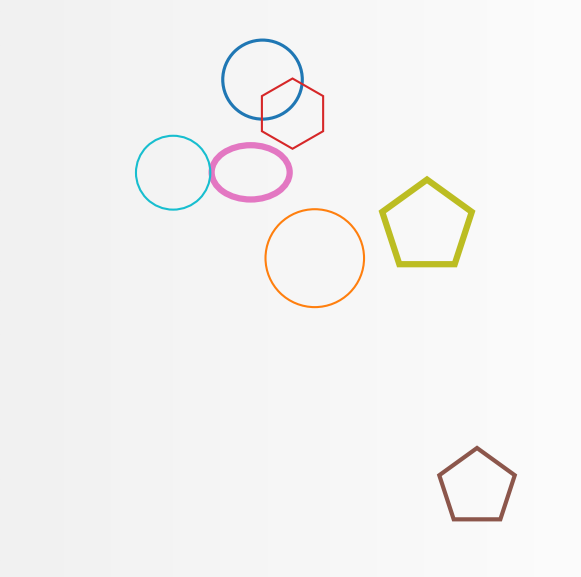[{"shape": "circle", "thickness": 1.5, "radius": 0.34, "center": [0.452, 0.861]}, {"shape": "circle", "thickness": 1, "radius": 0.42, "center": [0.542, 0.552]}, {"shape": "hexagon", "thickness": 1, "radius": 0.3, "center": [0.503, 0.802]}, {"shape": "pentagon", "thickness": 2, "radius": 0.34, "center": [0.821, 0.155]}, {"shape": "oval", "thickness": 3, "radius": 0.34, "center": [0.431, 0.701]}, {"shape": "pentagon", "thickness": 3, "radius": 0.4, "center": [0.735, 0.607]}, {"shape": "circle", "thickness": 1, "radius": 0.32, "center": [0.298, 0.7]}]